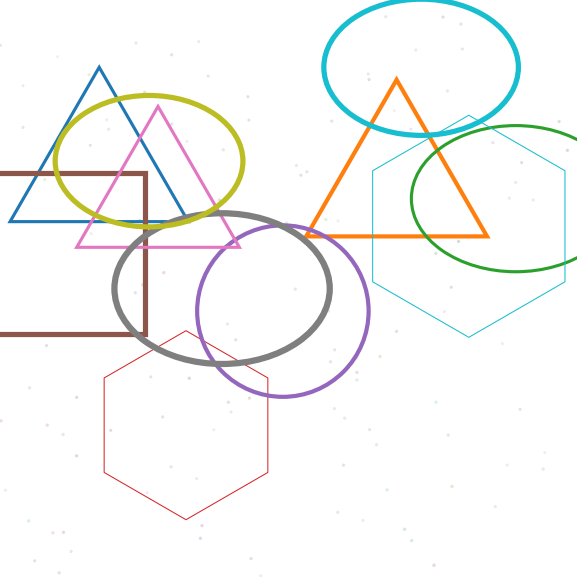[{"shape": "triangle", "thickness": 1.5, "radius": 0.89, "center": [0.172, 0.704]}, {"shape": "triangle", "thickness": 2, "radius": 0.9, "center": [0.687, 0.68]}, {"shape": "oval", "thickness": 1.5, "radius": 0.9, "center": [0.893, 0.655]}, {"shape": "hexagon", "thickness": 0.5, "radius": 0.82, "center": [0.322, 0.263]}, {"shape": "circle", "thickness": 2, "radius": 0.74, "center": [0.49, 0.46]}, {"shape": "square", "thickness": 2.5, "radius": 0.7, "center": [0.112, 0.56]}, {"shape": "triangle", "thickness": 1.5, "radius": 0.81, "center": [0.274, 0.652]}, {"shape": "oval", "thickness": 3, "radius": 0.93, "center": [0.385, 0.499]}, {"shape": "oval", "thickness": 2.5, "radius": 0.81, "center": [0.258, 0.72]}, {"shape": "oval", "thickness": 2.5, "radius": 0.84, "center": [0.729, 0.883]}, {"shape": "hexagon", "thickness": 0.5, "radius": 0.96, "center": [0.812, 0.607]}]